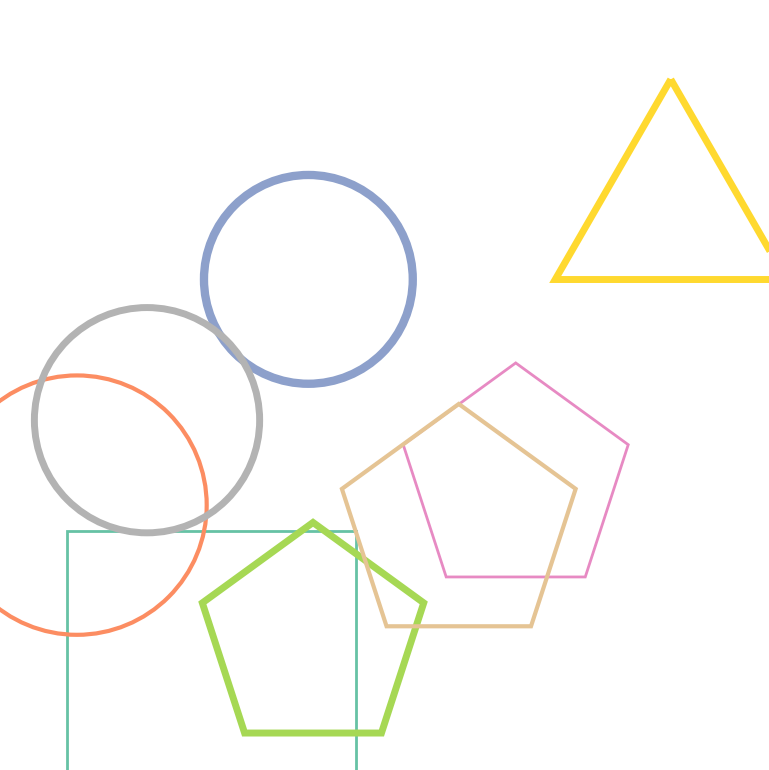[{"shape": "square", "thickness": 1, "radius": 0.94, "center": [0.275, 0.123]}, {"shape": "circle", "thickness": 1.5, "radius": 0.84, "center": [0.1, 0.344]}, {"shape": "circle", "thickness": 3, "radius": 0.68, "center": [0.4, 0.637]}, {"shape": "pentagon", "thickness": 1, "radius": 0.77, "center": [0.67, 0.375]}, {"shape": "pentagon", "thickness": 2.5, "radius": 0.76, "center": [0.407, 0.17]}, {"shape": "triangle", "thickness": 2.5, "radius": 0.87, "center": [0.871, 0.724]}, {"shape": "pentagon", "thickness": 1.5, "radius": 0.8, "center": [0.596, 0.316]}, {"shape": "circle", "thickness": 2.5, "radius": 0.73, "center": [0.191, 0.454]}]